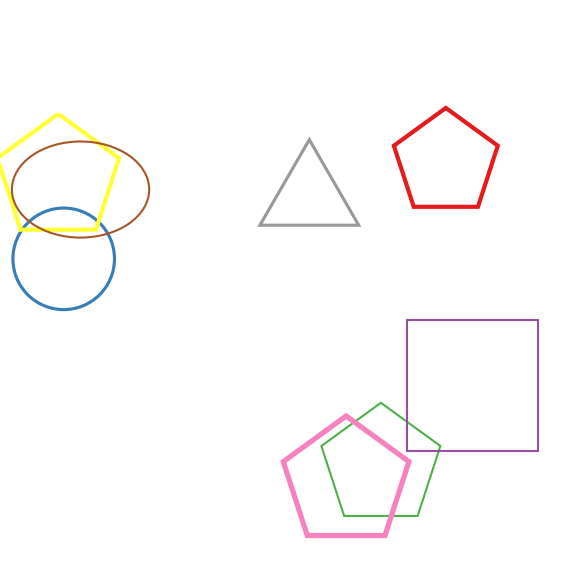[{"shape": "pentagon", "thickness": 2, "radius": 0.47, "center": [0.772, 0.718]}, {"shape": "circle", "thickness": 1.5, "radius": 0.44, "center": [0.11, 0.551]}, {"shape": "pentagon", "thickness": 1, "radius": 0.54, "center": [0.66, 0.193]}, {"shape": "square", "thickness": 1, "radius": 0.57, "center": [0.818, 0.331]}, {"shape": "pentagon", "thickness": 2, "radius": 0.55, "center": [0.101, 0.691]}, {"shape": "oval", "thickness": 1, "radius": 0.59, "center": [0.139, 0.671]}, {"shape": "pentagon", "thickness": 2.5, "radius": 0.57, "center": [0.599, 0.164]}, {"shape": "triangle", "thickness": 1.5, "radius": 0.49, "center": [0.536, 0.659]}]